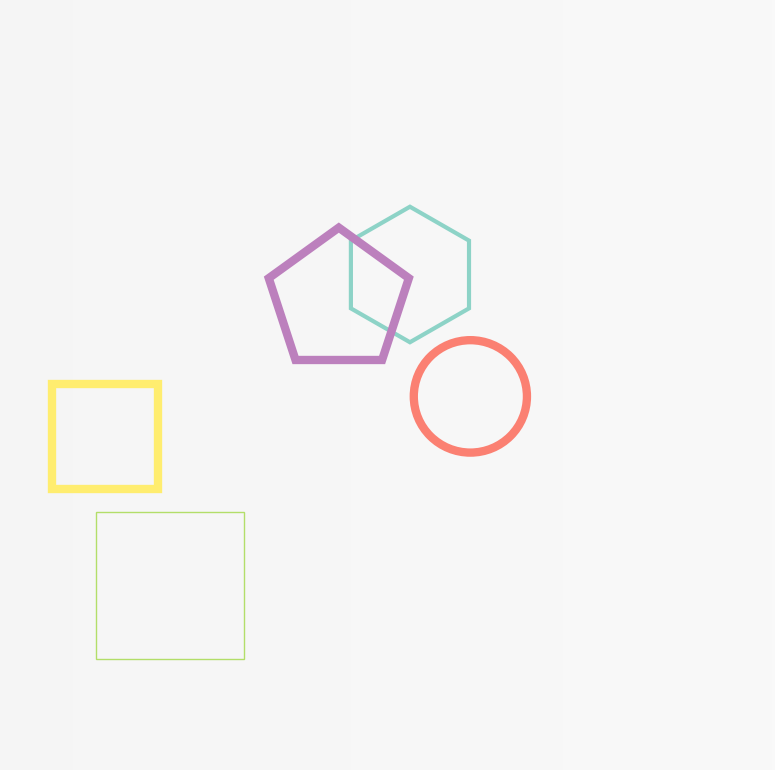[{"shape": "hexagon", "thickness": 1.5, "radius": 0.44, "center": [0.529, 0.644]}, {"shape": "circle", "thickness": 3, "radius": 0.37, "center": [0.607, 0.485]}, {"shape": "square", "thickness": 0.5, "radius": 0.48, "center": [0.219, 0.24]}, {"shape": "pentagon", "thickness": 3, "radius": 0.48, "center": [0.437, 0.609]}, {"shape": "square", "thickness": 3, "radius": 0.34, "center": [0.135, 0.433]}]